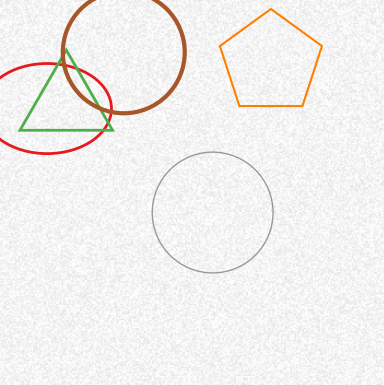[{"shape": "oval", "thickness": 2, "radius": 0.84, "center": [0.122, 0.718]}, {"shape": "triangle", "thickness": 2, "radius": 0.69, "center": [0.172, 0.731]}, {"shape": "pentagon", "thickness": 1.5, "radius": 0.7, "center": [0.704, 0.837]}, {"shape": "circle", "thickness": 3, "radius": 0.79, "center": [0.321, 0.864]}, {"shape": "circle", "thickness": 1, "radius": 0.78, "center": [0.552, 0.448]}]